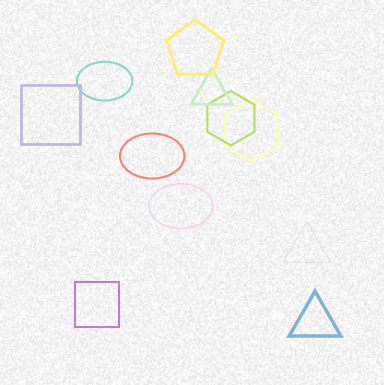[{"shape": "oval", "thickness": 1.5, "radius": 0.36, "center": [0.272, 0.789]}, {"shape": "hexagon", "thickness": 1.5, "radius": 0.4, "center": [0.655, 0.661]}, {"shape": "square", "thickness": 2, "radius": 0.38, "center": [0.131, 0.703]}, {"shape": "oval", "thickness": 1.5, "radius": 0.42, "center": [0.395, 0.595]}, {"shape": "triangle", "thickness": 2.5, "radius": 0.39, "center": [0.818, 0.166]}, {"shape": "hexagon", "thickness": 1.5, "radius": 0.35, "center": [0.6, 0.693]}, {"shape": "oval", "thickness": 1, "radius": 0.42, "center": [0.47, 0.464]}, {"shape": "triangle", "thickness": 0.5, "radius": 0.35, "center": [0.797, 0.355]}, {"shape": "square", "thickness": 1.5, "radius": 0.29, "center": [0.253, 0.209]}, {"shape": "triangle", "thickness": 2, "radius": 0.31, "center": [0.55, 0.76]}, {"shape": "pentagon", "thickness": 2, "radius": 0.39, "center": [0.507, 0.871]}]